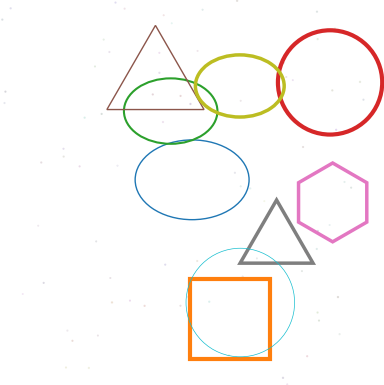[{"shape": "oval", "thickness": 1, "radius": 0.74, "center": [0.499, 0.533]}, {"shape": "square", "thickness": 3, "radius": 0.52, "center": [0.597, 0.171]}, {"shape": "oval", "thickness": 1.5, "radius": 0.61, "center": [0.443, 0.711]}, {"shape": "circle", "thickness": 3, "radius": 0.68, "center": [0.857, 0.786]}, {"shape": "triangle", "thickness": 1, "radius": 0.73, "center": [0.404, 0.788]}, {"shape": "hexagon", "thickness": 2.5, "radius": 0.51, "center": [0.864, 0.474]}, {"shape": "triangle", "thickness": 2.5, "radius": 0.55, "center": [0.718, 0.371]}, {"shape": "oval", "thickness": 2.5, "radius": 0.58, "center": [0.623, 0.777]}, {"shape": "circle", "thickness": 0.5, "radius": 0.7, "center": [0.624, 0.214]}]